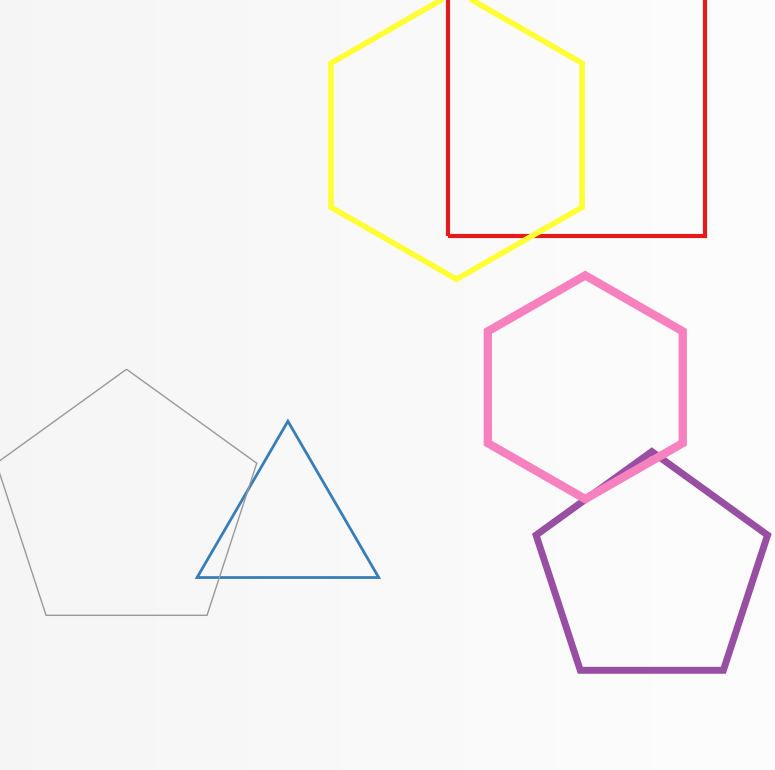[{"shape": "square", "thickness": 1.5, "radius": 0.83, "center": [0.744, 0.859]}, {"shape": "triangle", "thickness": 1, "radius": 0.68, "center": [0.371, 0.318]}, {"shape": "pentagon", "thickness": 2.5, "radius": 0.79, "center": [0.841, 0.257]}, {"shape": "hexagon", "thickness": 2, "radius": 0.94, "center": [0.589, 0.824]}, {"shape": "hexagon", "thickness": 3, "radius": 0.73, "center": [0.755, 0.497]}, {"shape": "pentagon", "thickness": 0.5, "radius": 0.88, "center": [0.163, 0.344]}]